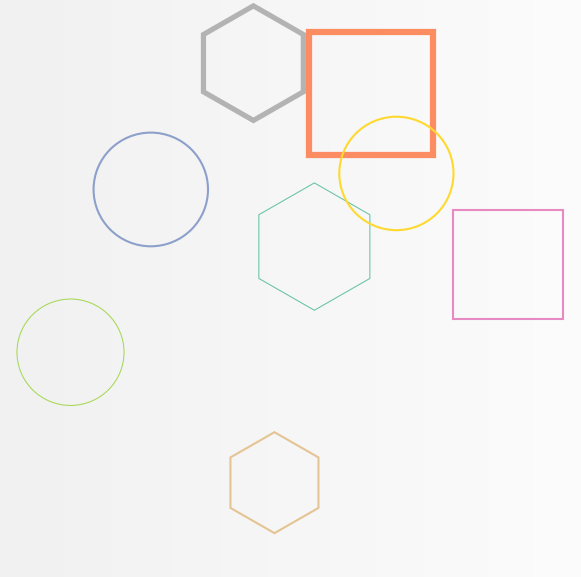[{"shape": "hexagon", "thickness": 0.5, "radius": 0.55, "center": [0.541, 0.572]}, {"shape": "square", "thickness": 3, "radius": 0.53, "center": [0.638, 0.837]}, {"shape": "circle", "thickness": 1, "radius": 0.49, "center": [0.259, 0.671]}, {"shape": "square", "thickness": 1, "radius": 0.47, "center": [0.874, 0.541]}, {"shape": "circle", "thickness": 0.5, "radius": 0.46, "center": [0.121, 0.389]}, {"shape": "circle", "thickness": 1, "radius": 0.49, "center": [0.682, 0.699]}, {"shape": "hexagon", "thickness": 1, "radius": 0.44, "center": [0.472, 0.163]}, {"shape": "hexagon", "thickness": 2.5, "radius": 0.5, "center": [0.436, 0.89]}]